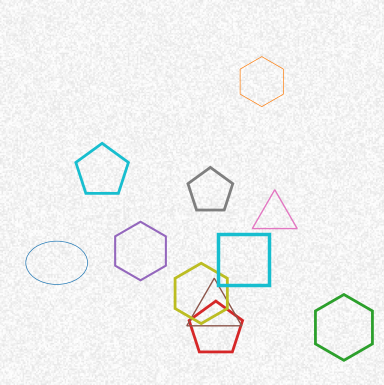[{"shape": "oval", "thickness": 0.5, "radius": 0.4, "center": [0.147, 0.317]}, {"shape": "hexagon", "thickness": 0.5, "radius": 0.32, "center": [0.68, 0.788]}, {"shape": "hexagon", "thickness": 2, "radius": 0.43, "center": [0.893, 0.15]}, {"shape": "pentagon", "thickness": 2, "radius": 0.37, "center": [0.561, 0.145]}, {"shape": "hexagon", "thickness": 1.5, "radius": 0.38, "center": [0.365, 0.348]}, {"shape": "triangle", "thickness": 1, "radius": 0.41, "center": [0.557, 0.195]}, {"shape": "triangle", "thickness": 1, "radius": 0.34, "center": [0.714, 0.44]}, {"shape": "pentagon", "thickness": 2, "radius": 0.31, "center": [0.546, 0.504]}, {"shape": "hexagon", "thickness": 2, "radius": 0.39, "center": [0.523, 0.238]}, {"shape": "pentagon", "thickness": 2, "radius": 0.36, "center": [0.265, 0.556]}, {"shape": "square", "thickness": 2.5, "radius": 0.33, "center": [0.633, 0.327]}]